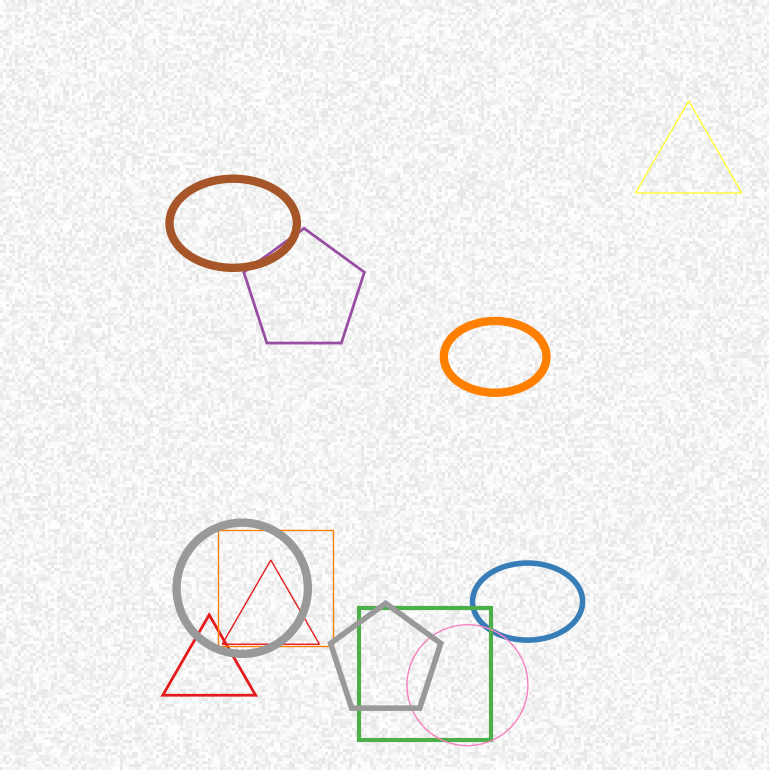[{"shape": "triangle", "thickness": 1, "radius": 0.35, "center": [0.272, 0.132]}, {"shape": "triangle", "thickness": 0.5, "radius": 0.36, "center": [0.352, 0.2]}, {"shape": "oval", "thickness": 2, "radius": 0.36, "center": [0.685, 0.219]}, {"shape": "square", "thickness": 1.5, "radius": 0.43, "center": [0.552, 0.124]}, {"shape": "pentagon", "thickness": 1, "radius": 0.41, "center": [0.395, 0.621]}, {"shape": "oval", "thickness": 3, "radius": 0.33, "center": [0.643, 0.537]}, {"shape": "square", "thickness": 0.5, "radius": 0.37, "center": [0.358, 0.236]}, {"shape": "triangle", "thickness": 0.5, "radius": 0.4, "center": [0.894, 0.789]}, {"shape": "oval", "thickness": 3, "radius": 0.41, "center": [0.303, 0.71]}, {"shape": "circle", "thickness": 0.5, "radius": 0.39, "center": [0.607, 0.11]}, {"shape": "pentagon", "thickness": 2, "radius": 0.38, "center": [0.501, 0.141]}, {"shape": "circle", "thickness": 3, "radius": 0.43, "center": [0.315, 0.236]}]